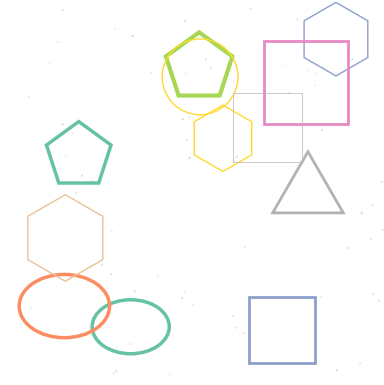[{"shape": "pentagon", "thickness": 2.5, "radius": 0.44, "center": [0.205, 0.596]}, {"shape": "oval", "thickness": 2.5, "radius": 0.5, "center": [0.34, 0.151]}, {"shape": "oval", "thickness": 2.5, "radius": 0.59, "center": [0.167, 0.205]}, {"shape": "square", "thickness": 2, "radius": 0.43, "center": [0.733, 0.144]}, {"shape": "hexagon", "thickness": 1, "radius": 0.48, "center": [0.873, 0.898]}, {"shape": "square", "thickness": 2, "radius": 0.54, "center": [0.796, 0.786]}, {"shape": "pentagon", "thickness": 3, "radius": 0.45, "center": [0.517, 0.825]}, {"shape": "circle", "thickness": 1, "radius": 0.49, "center": [0.52, 0.8]}, {"shape": "hexagon", "thickness": 1, "radius": 0.43, "center": [0.579, 0.641]}, {"shape": "hexagon", "thickness": 1, "radius": 0.56, "center": [0.17, 0.382]}, {"shape": "square", "thickness": 0.5, "radius": 0.45, "center": [0.696, 0.668]}, {"shape": "triangle", "thickness": 2, "radius": 0.53, "center": [0.8, 0.5]}]